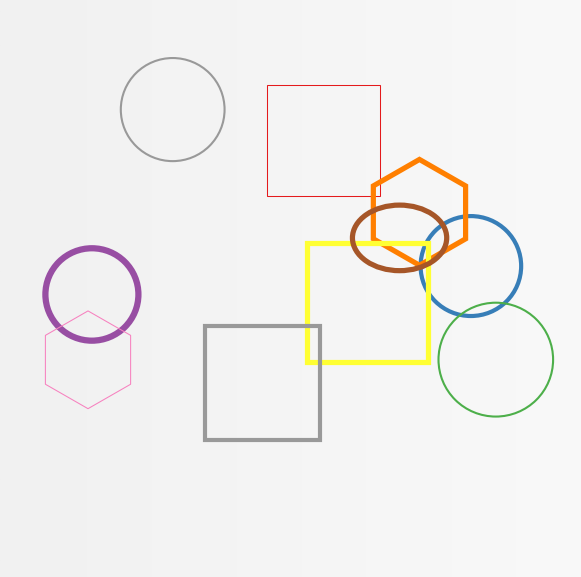[{"shape": "square", "thickness": 0.5, "radius": 0.48, "center": [0.557, 0.756]}, {"shape": "circle", "thickness": 2, "radius": 0.43, "center": [0.81, 0.538]}, {"shape": "circle", "thickness": 1, "radius": 0.49, "center": [0.853, 0.376]}, {"shape": "circle", "thickness": 3, "radius": 0.4, "center": [0.158, 0.489]}, {"shape": "hexagon", "thickness": 2.5, "radius": 0.46, "center": [0.722, 0.631]}, {"shape": "square", "thickness": 2.5, "radius": 0.52, "center": [0.632, 0.475]}, {"shape": "oval", "thickness": 2.5, "radius": 0.41, "center": [0.687, 0.587]}, {"shape": "hexagon", "thickness": 0.5, "radius": 0.42, "center": [0.151, 0.376]}, {"shape": "circle", "thickness": 1, "radius": 0.45, "center": [0.297, 0.809]}, {"shape": "square", "thickness": 2, "radius": 0.5, "center": [0.452, 0.336]}]